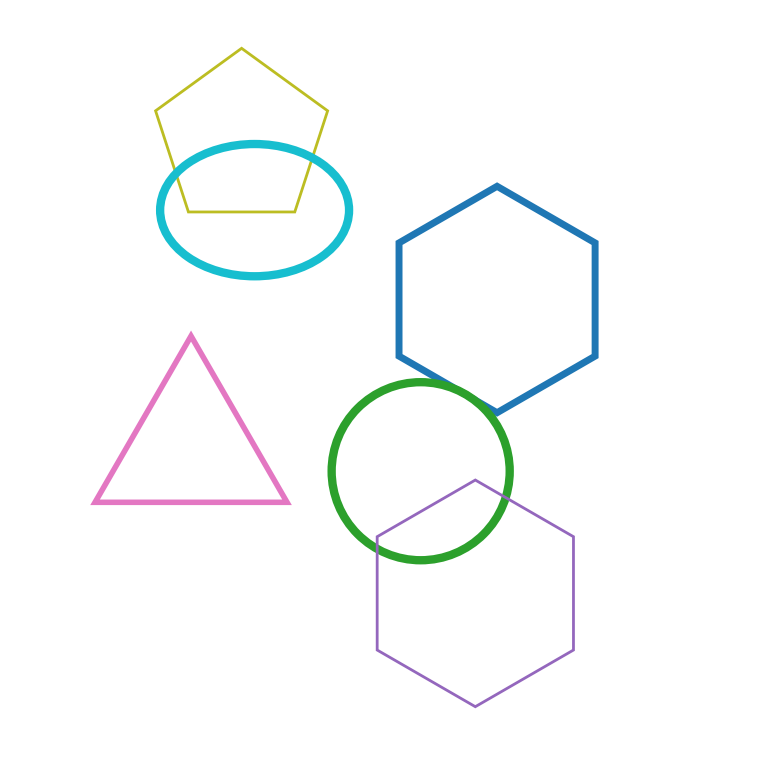[{"shape": "hexagon", "thickness": 2.5, "radius": 0.74, "center": [0.646, 0.611]}, {"shape": "circle", "thickness": 3, "radius": 0.58, "center": [0.546, 0.388]}, {"shape": "hexagon", "thickness": 1, "radius": 0.74, "center": [0.617, 0.229]}, {"shape": "triangle", "thickness": 2, "radius": 0.72, "center": [0.248, 0.42]}, {"shape": "pentagon", "thickness": 1, "radius": 0.59, "center": [0.314, 0.82]}, {"shape": "oval", "thickness": 3, "radius": 0.61, "center": [0.331, 0.727]}]